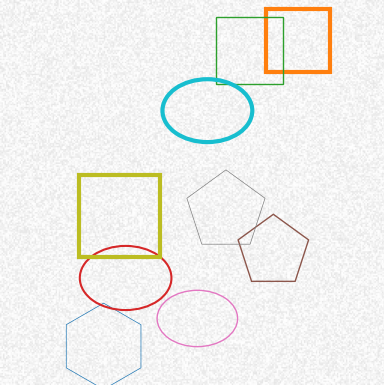[{"shape": "hexagon", "thickness": 0.5, "radius": 0.56, "center": [0.269, 0.101]}, {"shape": "square", "thickness": 3, "radius": 0.41, "center": [0.774, 0.895]}, {"shape": "square", "thickness": 1, "radius": 0.44, "center": [0.648, 0.868]}, {"shape": "oval", "thickness": 1.5, "radius": 0.6, "center": [0.326, 0.278]}, {"shape": "pentagon", "thickness": 1, "radius": 0.48, "center": [0.71, 0.347]}, {"shape": "oval", "thickness": 1, "radius": 0.52, "center": [0.513, 0.173]}, {"shape": "pentagon", "thickness": 0.5, "radius": 0.53, "center": [0.587, 0.452]}, {"shape": "square", "thickness": 3, "radius": 0.53, "center": [0.31, 0.439]}, {"shape": "oval", "thickness": 3, "radius": 0.58, "center": [0.539, 0.713]}]